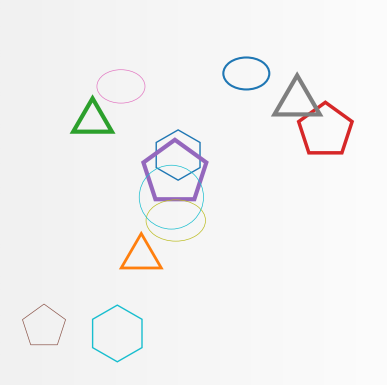[{"shape": "hexagon", "thickness": 1, "radius": 0.33, "center": [0.46, 0.597]}, {"shape": "oval", "thickness": 1.5, "radius": 0.3, "center": [0.636, 0.809]}, {"shape": "triangle", "thickness": 2, "radius": 0.3, "center": [0.365, 0.334]}, {"shape": "triangle", "thickness": 3, "radius": 0.29, "center": [0.239, 0.687]}, {"shape": "pentagon", "thickness": 2.5, "radius": 0.36, "center": [0.84, 0.662]}, {"shape": "pentagon", "thickness": 3, "radius": 0.43, "center": [0.451, 0.552]}, {"shape": "pentagon", "thickness": 0.5, "radius": 0.29, "center": [0.114, 0.152]}, {"shape": "oval", "thickness": 0.5, "radius": 0.31, "center": [0.312, 0.776]}, {"shape": "triangle", "thickness": 3, "radius": 0.34, "center": [0.767, 0.737]}, {"shape": "oval", "thickness": 0.5, "radius": 0.38, "center": [0.454, 0.427]}, {"shape": "hexagon", "thickness": 1, "radius": 0.37, "center": [0.303, 0.134]}, {"shape": "circle", "thickness": 0.5, "radius": 0.41, "center": [0.442, 0.488]}]